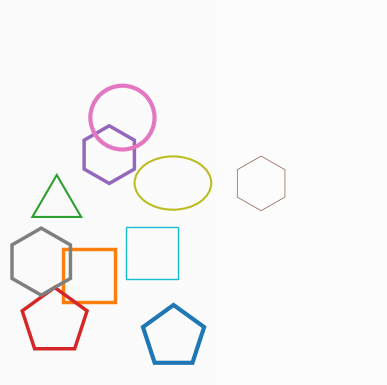[{"shape": "pentagon", "thickness": 3, "radius": 0.41, "center": [0.448, 0.125]}, {"shape": "square", "thickness": 2.5, "radius": 0.34, "center": [0.23, 0.285]}, {"shape": "triangle", "thickness": 1.5, "radius": 0.36, "center": [0.147, 0.473]}, {"shape": "pentagon", "thickness": 2.5, "radius": 0.44, "center": [0.141, 0.165]}, {"shape": "hexagon", "thickness": 2.5, "radius": 0.37, "center": [0.282, 0.598]}, {"shape": "hexagon", "thickness": 0.5, "radius": 0.36, "center": [0.674, 0.524]}, {"shape": "circle", "thickness": 3, "radius": 0.41, "center": [0.316, 0.695]}, {"shape": "hexagon", "thickness": 2.5, "radius": 0.44, "center": [0.106, 0.32]}, {"shape": "oval", "thickness": 1.5, "radius": 0.49, "center": [0.446, 0.525]}, {"shape": "square", "thickness": 1, "radius": 0.34, "center": [0.392, 0.342]}]